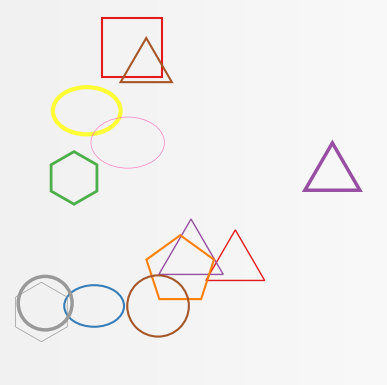[{"shape": "triangle", "thickness": 1, "radius": 0.44, "center": [0.607, 0.315]}, {"shape": "square", "thickness": 1.5, "radius": 0.39, "center": [0.34, 0.876]}, {"shape": "oval", "thickness": 1.5, "radius": 0.39, "center": [0.243, 0.205]}, {"shape": "hexagon", "thickness": 2, "radius": 0.34, "center": [0.191, 0.538]}, {"shape": "triangle", "thickness": 1, "radius": 0.48, "center": [0.493, 0.335]}, {"shape": "triangle", "thickness": 2.5, "radius": 0.41, "center": [0.858, 0.547]}, {"shape": "pentagon", "thickness": 1.5, "radius": 0.46, "center": [0.465, 0.297]}, {"shape": "oval", "thickness": 3, "radius": 0.44, "center": [0.224, 0.712]}, {"shape": "circle", "thickness": 1.5, "radius": 0.4, "center": [0.408, 0.205]}, {"shape": "triangle", "thickness": 1.5, "radius": 0.38, "center": [0.377, 0.825]}, {"shape": "oval", "thickness": 0.5, "radius": 0.47, "center": [0.329, 0.63]}, {"shape": "hexagon", "thickness": 0.5, "radius": 0.39, "center": [0.107, 0.19]}, {"shape": "circle", "thickness": 2.5, "radius": 0.35, "center": [0.117, 0.213]}]